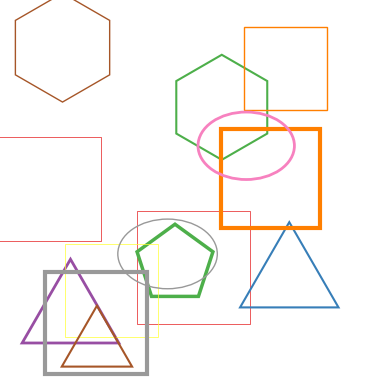[{"shape": "square", "thickness": 0.5, "radius": 0.67, "center": [0.128, 0.509]}, {"shape": "square", "thickness": 0.5, "radius": 0.73, "center": [0.502, 0.305]}, {"shape": "triangle", "thickness": 1.5, "radius": 0.74, "center": [0.751, 0.275]}, {"shape": "hexagon", "thickness": 1.5, "radius": 0.68, "center": [0.576, 0.721]}, {"shape": "pentagon", "thickness": 2.5, "radius": 0.52, "center": [0.455, 0.314]}, {"shape": "triangle", "thickness": 2, "radius": 0.72, "center": [0.183, 0.182]}, {"shape": "square", "thickness": 3, "radius": 0.64, "center": [0.703, 0.537]}, {"shape": "square", "thickness": 1, "radius": 0.54, "center": [0.742, 0.823]}, {"shape": "square", "thickness": 0.5, "radius": 0.6, "center": [0.29, 0.245]}, {"shape": "hexagon", "thickness": 1, "radius": 0.71, "center": [0.162, 0.876]}, {"shape": "triangle", "thickness": 1.5, "radius": 0.53, "center": [0.252, 0.1]}, {"shape": "oval", "thickness": 2, "radius": 0.63, "center": [0.64, 0.621]}, {"shape": "square", "thickness": 3, "radius": 0.66, "center": [0.249, 0.161]}, {"shape": "oval", "thickness": 1, "radius": 0.65, "center": [0.435, 0.34]}]